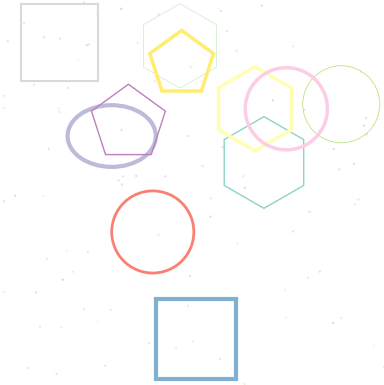[{"shape": "hexagon", "thickness": 1, "radius": 0.6, "center": [0.686, 0.578]}, {"shape": "hexagon", "thickness": 2.5, "radius": 0.55, "center": [0.662, 0.718]}, {"shape": "oval", "thickness": 3, "radius": 0.57, "center": [0.29, 0.647]}, {"shape": "circle", "thickness": 2, "radius": 0.53, "center": [0.397, 0.397]}, {"shape": "square", "thickness": 3, "radius": 0.52, "center": [0.509, 0.119]}, {"shape": "circle", "thickness": 0.5, "radius": 0.5, "center": [0.886, 0.729]}, {"shape": "circle", "thickness": 2.5, "radius": 0.53, "center": [0.744, 0.717]}, {"shape": "square", "thickness": 1.5, "radius": 0.5, "center": [0.154, 0.89]}, {"shape": "pentagon", "thickness": 1, "radius": 0.5, "center": [0.334, 0.68]}, {"shape": "hexagon", "thickness": 0.5, "radius": 0.55, "center": [0.468, 0.881]}, {"shape": "pentagon", "thickness": 2.5, "radius": 0.43, "center": [0.472, 0.834]}]